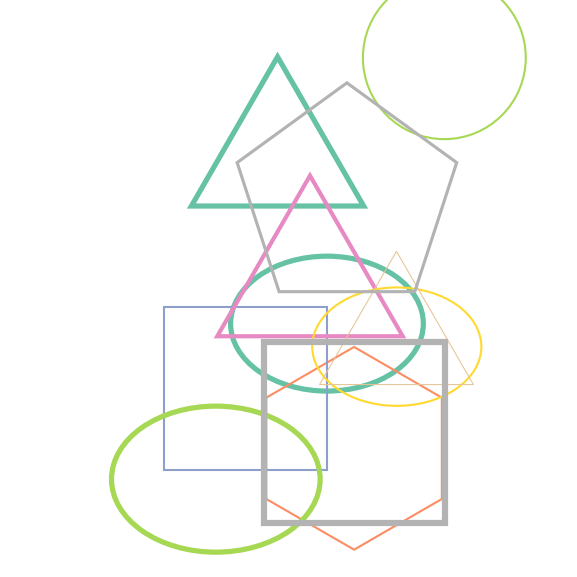[{"shape": "oval", "thickness": 2.5, "radius": 0.83, "center": [0.566, 0.439]}, {"shape": "triangle", "thickness": 2.5, "radius": 0.86, "center": [0.481, 0.728]}, {"shape": "hexagon", "thickness": 1, "radius": 0.88, "center": [0.613, 0.223]}, {"shape": "square", "thickness": 1, "radius": 0.71, "center": [0.425, 0.326]}, {"shape": "triangle", "thickness": 2, "radius": 0.93, "center": [0.537, 0.51]}, {"shape": "oval", "thickness": 2.5, "radius": 0.9, "center": [0.374, 0.169]}, {"shape": "circle", "thickness": 1, "radius": 0.71, "center": [0.769, 0.899]}, {"shape": "oval", "thickness": 1, "radius": 0.73, "center": [0.687, 0.399]}, {"shape": "triangle", "thickness": 0.5, "radius": 0.77, "center": [0.686, 0.41]}, {"shape": "pentagon", "thickness": 1.5, "radius": 1.0, "center": [0.601, 0.656]}, {"shape": "square", "thickness": 3, "radius": 0.78, "center": [0.613, 0.249]}]